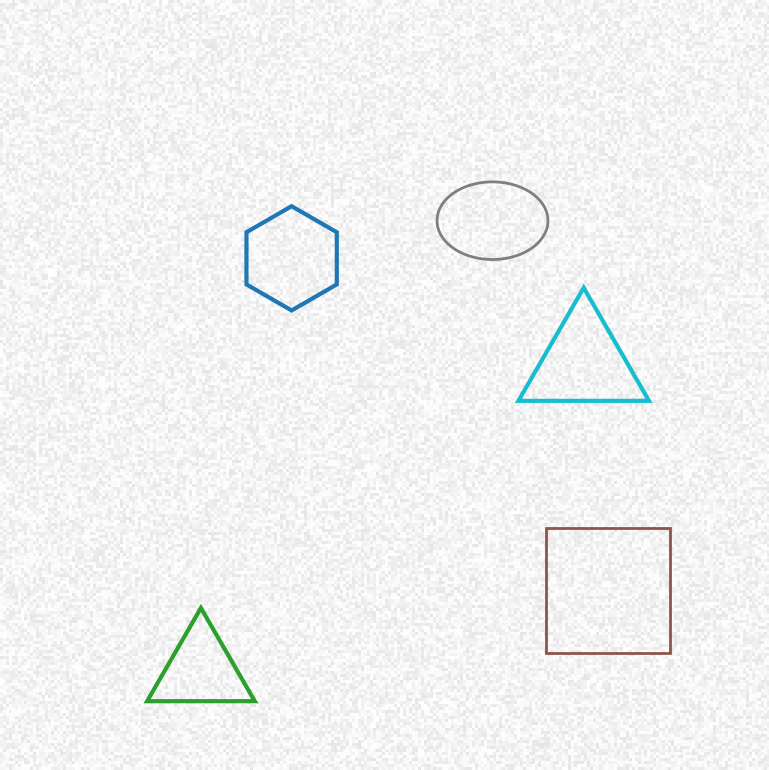[{"shape": "hexagon", "thickness": 1.5, "radius": 0.34, "center": [0.379, 0.665]}, {"shape": "triangle", "thickness": 1.5, "radius": 0.4, "center": [0.261, 0.13]}, {"shape": "square", "thickness": 1, "radius": 0.41, "center": [0.79, 0.233]}, {"shape": "oval", "thickness": 1, "radius": 0.36, "center": [0.64, 0.713]}, {"shape": "triangle", "thickness": 1.5, "radius": 0.49, "center": [0.758, 0.528]}]